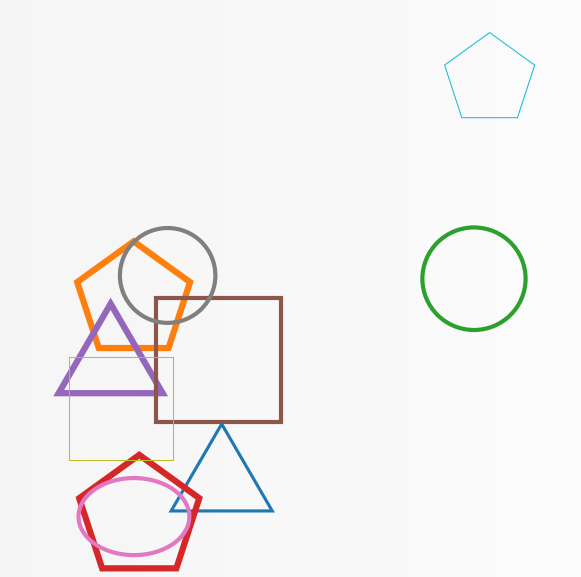[{"shape": "triangle", "thickness": 1.5, "radius": 0.5, "center": [0.381, 0.165]}, {"shape": "pentagon", "thickness": 3, "radius": 0.51, "center": [0.23, 0.479]}, {"shape": "circle", "thickness": 2, "radius": 0.44, "center": [0.815, 0.517]}, {"shape": "pentagon", "thickness": 3, "radius": 0.54, "center": [0.24, 0.103]}, {"shape": "triangle", "thickness": 3, "radius": 0.52, "center": [0.19, 0.37]}, {"shape": "square", "thickness": 2, "radius": 0.54, "center": [0.376, 0.376]}, {"shape": "oval", "thickness": 2, "radius": 0.48, "center": [0.23, 0.105]}, {"shape": "circle", "thickness": 2, "radius": 0.41, "center": [0.288, 0.522]}, {"shape": "square", "thickness": 0.5, "radius": 0.45, "center": [0.209, 0.291]}, {"shape": "pentagon", "thickness": 0.5, "radius": 0.41, "center": [0.842, 0.861]}]